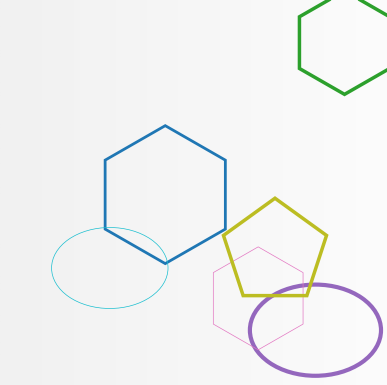[{"shape": "hexagon", "thickness": 2, "radius": 0.9, "center": [0.426, 0.494]}, {"shape": "hexagon", "thickness": 2.5, "radius": 0.67, "center": [0.889, 0.889]}, {"shape": "oval", "thickness": 3, "radius": 0.85, "center": [0.814, 0.142]}, {"shape": "hexagon", "thickness": 0.5, "radius": 0.67, "center": [0.666, 0.225]}, {"shape": "pentagon", "thickness": 2.5, "radius": 0.7, "center": [0.71, 0.345]}, {"shape": "oval", "thickness": 0.5, "radius": 0.75, "center": [0.283, 0.304]}]